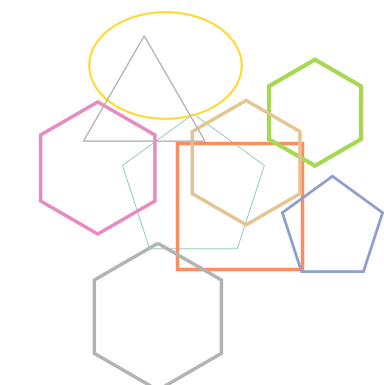[{"shape": "pentagon", "thickness": 0.5, "radius": 0.97, "center": [0.502, 0.51]}, {"shape": "square", "thickness": 2.5, "radius": 0.81, "center": [0.623, 0.465]}, {"shape": "pentagon", "thickness": 2, "radius": 0.68, "center": [0.864, 0.405]}, {"shape": "hexagon", "thickness": 2.5, "radius": 0.86, "center": [0.254, 0.564]}, {"shape": "hexagon", "thickness": 3, "radius": 0.69, "center": [0.818, 0.707]}, {"shape": "oval", "thickness": 1.5, "radius": 0.99, "center": [0.43, 0.83]}, {"shape": "hexagon", "thickness": 2.5, "radius": 0.81, "center": [0.639, 0.578]}, {"shape": "triangle", "thickness": 1, "radius": 0.91, "center": [0.375, 0.724]}, {"shape": "hexagon", "thickness": 2.5, "radius": 0.95, "center": [0.41, 0.177]}]